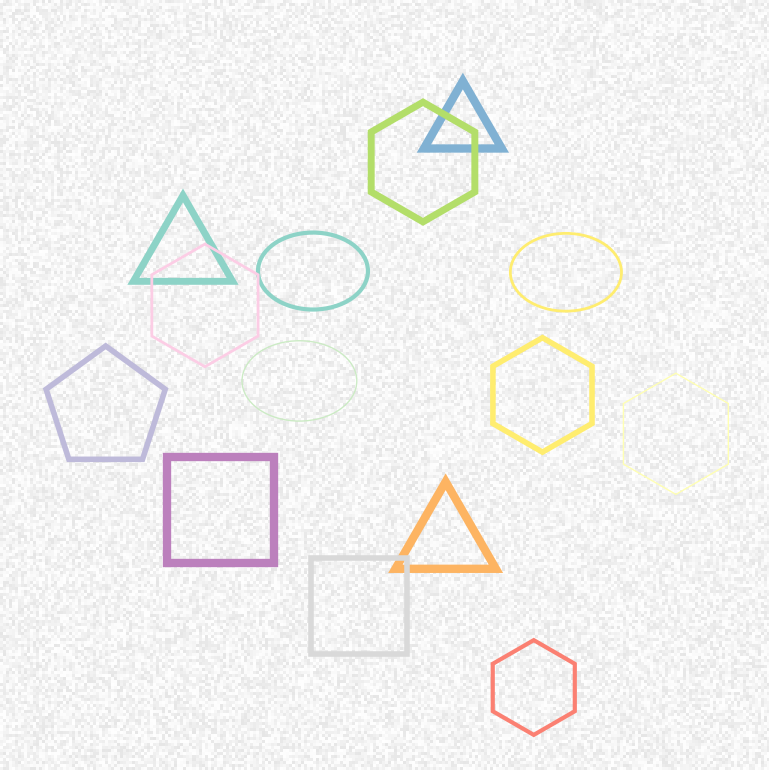[{"shape": "triangle", "thickness": 2.5, "radius": 0.37, "center": [0.238, 0.672]}, {"shape": "oval", "thickness": 1.5, "radius": 0.36, "center": [0.406, 0.648]}, {"shape": "hexagon", "thickness": 0.5, "radius": 0.39, "center": [0.878, 0.437]}, {"shape": "pentagon", "thickness": 2, "radius": 0.41, "center": [0.137, 0.469]}, {"shape": "hexagon", "thickness": 1.5, "radius": 0.31, "center": [0.693, 0.107]}, {"shape": "triangle", "thickness": 3, "radius": 0.29, "center": [0.601, 0.836]}, {"shape": "triangle", "thickness": 3, "radius": 0.38, "center": [0.579, 0.299]}, {"shape": "hexagon", "thickness": 2.5, "radius": 0.39, "center": [0.549, 0.79]}, {"shape": "hexagon", "thickness": 1, "radius": 0.4, "center": [0.266, 0.603]}, {"shape": "square", "thickness": 2, "radius": 0.31, "center": [0.466, 0.213]}, {"shape": "square", "thickness": 3, "radius": 0.35, "center": [0.286, 0.338]}, {"shape": "oval", "thickness": 0.5, "radius": 0.37, "center": [0.389, 0.505]}, {"shape": "hexagon", "thickness": 2, "radius": 0.37, "center": [0.704, 0.487]}, {"shape": "oval", "thickness": 1, "radius": 0.36, "center": [0.735, 0.646]}]